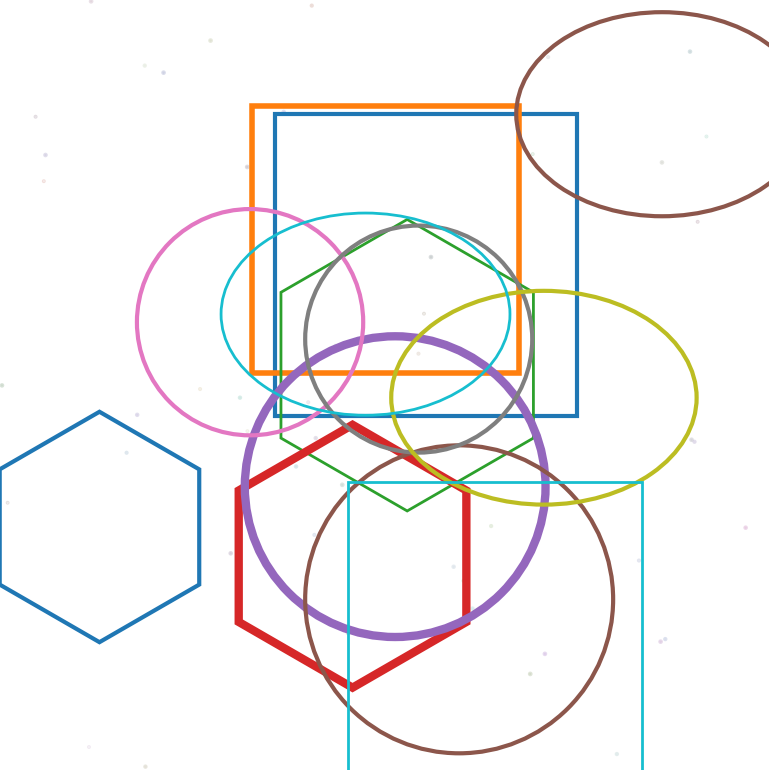[{"shape": "hexagon", "thickness": 1.5, "radius": 0.75, "center": [0.129, 0.316]}, {"shape": "square", "thickness": 1.5, "radius": 0.98, "center": [0.553, 0.656]}, {"shape": "square", "thickness": 2, "radius": 0.87, "center": [0.501, 0.689]}, {"shape": "hexagon", "thickness": 1, "radius": 0.95, "center": [0.529, 0.526]}, {"shape": "hexagon", "thickness": 3, "radius": 0.85, "center": [0.458, 0.278]}, {"shape": "circle", "thickness": 3, "radius": 0.98, "center": [0.513, 0.368]}, {"shape": "circle", "thickness": 1.5, "radius": 1.0, "center": [0.596, 0.222]}, {"shape": "oval", "thickness": 1.5, "radius": 0.95, "center": [0.86, 0.852]}, {"shape": "circle", "thickness": 1.5, "radius": 0.73, "center": [0.325, 0.582]}, {"shape": "circle", "thickness": 1.5, "radius": 0.74, "center": [0.544, 0.56]}, {"shape": "oval", "thickness": 1.5, "radius": 0.99, "center": [0.706, 0.483]}, {"shape": "oval", "thickness": 1, "radius": 0.94, "center": [0.475, 0.592]}, {"shape": "square", "thickness": 1, "radius": 0.96, "center": [0.643, 0.182]}]